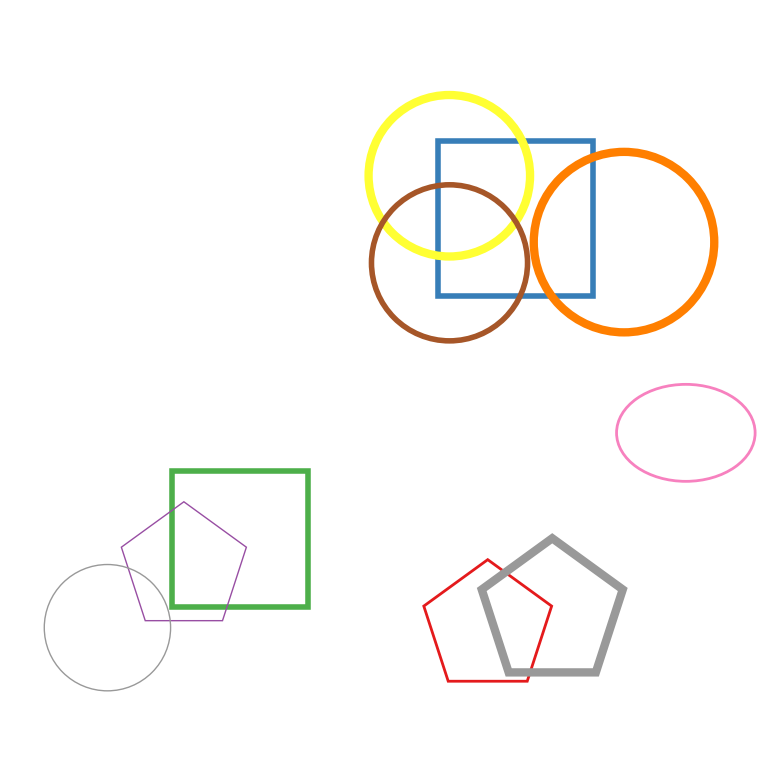[{"shape": "pentagon", "thickness": 1, "radius": 0.44, "center": [0.633, 0.186]}, {"shape": "square", "thickness": 2, "radius": 0.5, "center": [0.67, 0.717]}, {"shape": "square", "thickness": 2, "radius": 0.44, "center": [0.311, 0.3]}, {"shape": "pentagon", "thickness": 0.5, "radius": 0.43, "center": [0.239, 0.263]}, {"shape": "circle", "thickness": 3, "radius": 0.59, "center": [0.81, 0.686]}, {"shape": "circle", "thickness": 3, "radius": 0.52, "center": [0.584, 0.772]}, {"shape": "circle", "thickness": 2, "radius": 0.51, "center": [0.584, 0.659]}, {"shape": "oval", "thickness": 1, "radius": 0.45, "center": [0.891, 0.438]}, {"shape": "pentagon", "thickness": 3, "radius": 0.48, "center": [0.717, 0.205]}, {"shape": "circle", "thickness": 0.5, "radius": 0.41, "center": [0.14, 0.185]}]